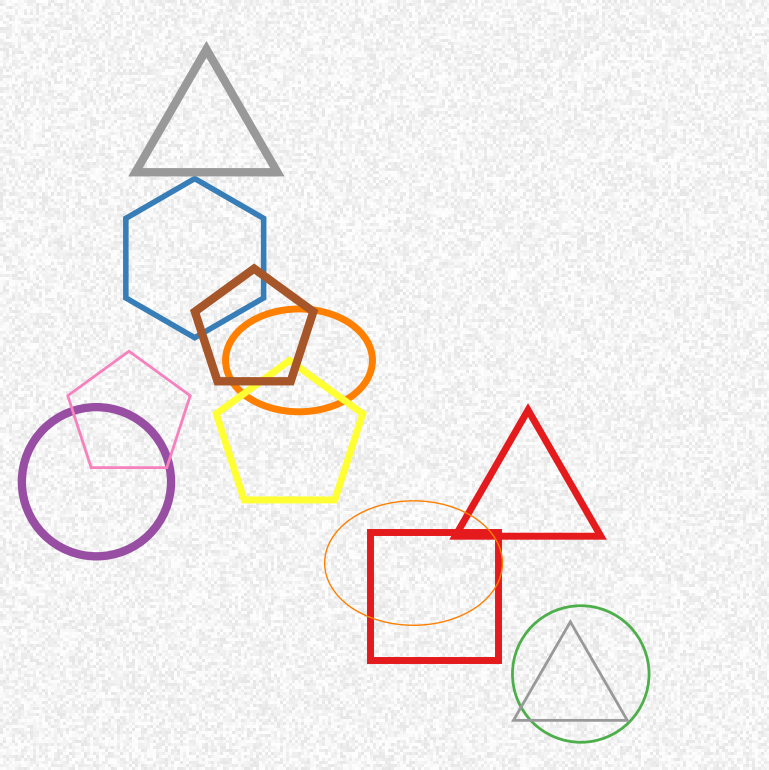[{"shape": "triangle", "thickness": 2.5, "radius": 0.55, "center": [0.686, 0.358]}, {"shape": "square", "thickness": 2.5, "radius": 0.41, "center": [0.564, 0.226]}, {"shape": "hexagon", "thickness": 2, "radius": 0.52, "center": [0.253, 0.665]}, {"shape": "circle", "thickness": 1, "radius": 0.44, "center": [0.754, 0.125]}, {"shape": "circle", "thickness": 3, "radius": 0.48, "center": [0.125, 0.374]}, {"shape": "oval", "thickness": 0.5, "radius": 0.58, "center": [0.537, 0.269]}, {"shape": "oval", "thickness": 2.5, "radius": 0.48, "center": [0.388, 0.532]}, {"shape": "pentagon", "thickness": 2.5, "radius": 0.5, "center": [0.376, 0.432]}, {"shape": "pentagon", "thickness": 3, "radius": 0.4, "center": [0.33, 0.57]}, {"shape": "pentagon", "thickness": 1, "radius": 0.42, "center": [0.168, 0.46]}, {"shape": "triangle", "thickness": 3, "radius": 0.53, "center": [0.268, 0.83]}, {"shape": "triangle", "thickness": 1, "radius": 0.43, "center": [0.741, 0.107]}]